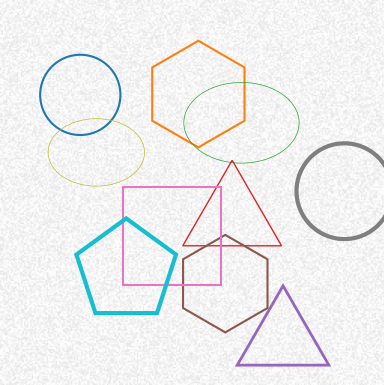[{"shape": "circle", "thickness": 1.5, "radius": 0.52, "center": [0.209, 0.754]}, {"shape": "hexagon", "thickness": 1.5, "radius": 0.69, "center": [0.515, 0.756]}, {"shape": "oval", "thickness": 0.5, "radius": 0.75, "center": [0.627, 0.681]}, {"shape": "triangle", "thickness": 1, "radius": 0.74, "center": [0.603, 0.436]}, {"shape": "triangle", "thickness": 2, "radius": 0.69, "center": [0.735, 0.12]}, {"shape": "hexagon", "thickness": 1.5, "radius": 0.63, "center": [0.585, 0.263]}, {"shape": "square", "thickness": 1.5, "radius": 0.64, "center": [0.447, 0.386]}, {"shape": "circle", "thickness": 3, "radius": 0.62, "center": [0.894, 0.503]}, {"shape": "oval", "thickness": 0.5, "radius": 0.63, "center": [0.25, 0.604]}, {"shape": "pentagon", "thickness": 3, "radius": 0.68, "center": [0.328, 0.297]}]